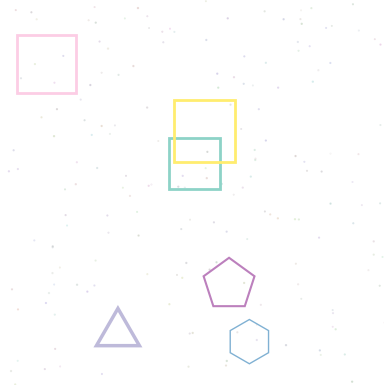[{"shape": "square", "thickness": 2, "radius": 0.33, "center": [0.506, 0.575]}, {"shape": "triangle", "thickness": 2.5, "radius": 0.32, "center": [0.306, 0.134]}, {"shape": "hexagon", "thickness": 1, "radius": 0.29, "center": [0.648, 0.113]}, {"shape": "square", "thickness": 2, "radius": 0.38, "center": [0.121, 0.833]}, {"shape": "pentagon", "thickness": 1.5, "radius": 0.35, "center": [0.595, 0.261]}, {"shape": "square", "thickness": 2, "radius": 0.4, "center": [0.531, 0.66]}]